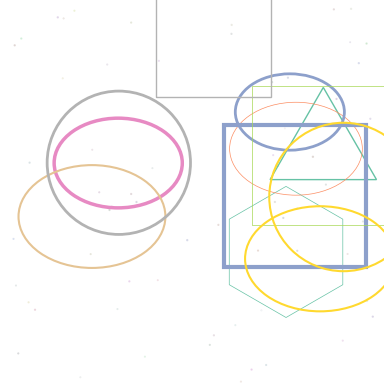[{"shape": "hexagon", "thickness": 0.5, "radius": 0.85, "center": [0.743, 0.346]}, {"shape": "triangle", "thickness": 1, "radius": 0.8, "center": [0.84, 0.613]}, {"shape": "oval", "thickness": 0.5, "radius": 0.86, "center": [0.769, 0.614]}, {"shape": "oval", "thickness": 2, "radius": 0.71, "center": [0.753, 0.709]}, {"shape": "square", "thickness": 3, "radius": 0.92, "center": [0.765, 0.49]}, {"shape": "oval", "thickness": 2.5, "radius": 0.83, "center": [0.307, 0.577]}, {"shape": "square", "thickness": 0.5, "radius": 0.9, "center": [0.835, 0.596]}, {"shape": "circle", "thickness": 1.5, "radius": 0.96, "center": [0.892, 0.488]}, {"shape": "oval", "thickness": 1.5, "radius": 0.98, "center": [0.832, 0.328]}, {"shape": "oval", "thickness": 1.5, "radius": 0.95, "center": [0.239, 0.438]}, {"shape": "square", "thickness": 1, "radius": 0.74, "center": [0.555, 0.897]}, {"shape": "circle", "thickness": 2, "radius": 0.93, "center": [0.309, 0.577]}]